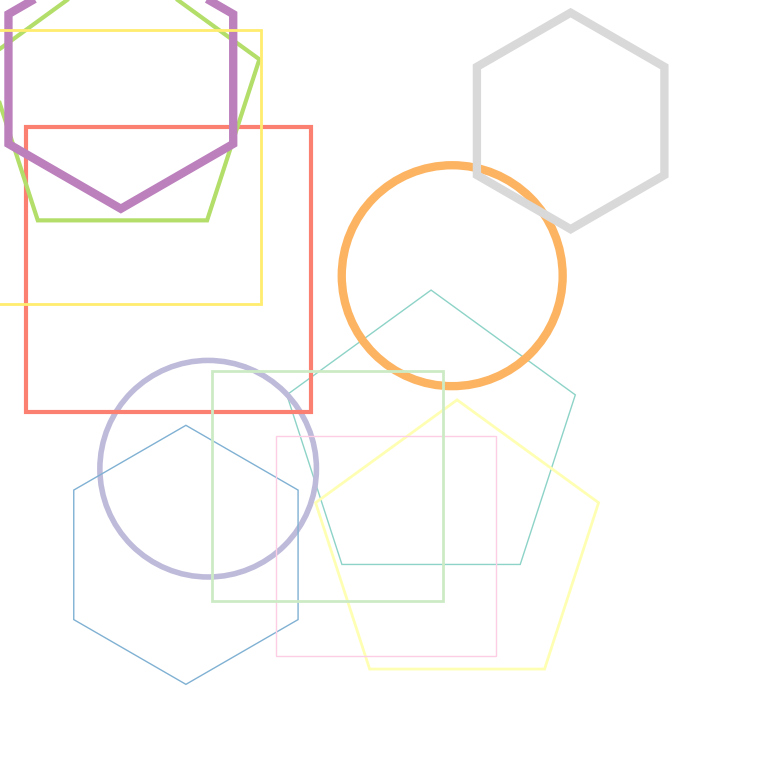[{"shape": "pentagon", "thickness": 0.5, "radius": 0.98, "center": [0.56, 0.426]}, {"shape": "pentagon", "thickness": 1, "radius": 0.97, "center": [0.594, 0.287]}, {"shape": "circle", "thickness": 2, "radius": 0.7, "center": [0.27, 0.391]}, {"shape": "square", "thickness": 1.5, "radius": 0.92, "center": [0.219, 0.65]}, {"shape": "hexagon", "thickness": 0.5, "radius": 0.84, "center": [0.241, 0.279]}, {"shape": "circle", "thickness": 3, "radius": 0.72, "center": [0.587, 0.642]}, {"shape": "pentagon", "thickness": 1.5, "radius": 0.94, "center": [0.159, 0.865]}, {"shape": "square", "thickness": 0.5, "radius": 0.71, "center": [0.502, 0.291]}, {"shape": "hexagon", "thickness": 3, "radius": 0.7, "center": [0.741, 0.843]}, {"shape": "hexagon", "thickness": 3, "radius": 0.84, "center": [0.157, 0.897]}, {"shape": "square", "thickness": 1, "radius": 0.75, "center": [0.425, 0.369]}, {"shape": "square", "thickness": 1, "radius": 0.89, "center": [0.162, 0.783]}]